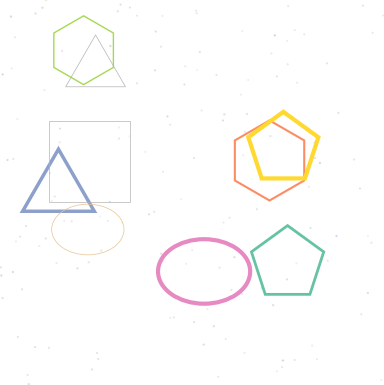[{"shape": "pentagon", "thickness": 2, "radius": 0.49, "center": [0.747, 0.315]}, {"shape": "hexagon", "thickness": 1.5, "radius": 0.52, "center": [0.7, 0.583]}, {"shape": "triangle", "thickness": 2.5, "radius": 0.54, "center": [0.152, 0.505]}, {"shape": "oval", "thickness": 3, "radius": 0.6, "center": [0.53, 0.295]}, {"shape": "hexagon", "thickness": 1, "radius": 0.45, "center": [0.217, 0.87]}, {"shape": "pentagon", "thickness": 3, "radius": 0.48, "center": [0.736, 0.614]}, {"shape": "oval", "thickness": 0.5, "radius": 0.47, "center": [0.228, 0.404]}, {"shape": "triangle", "thickness": 0.5, "radius": 0.45, "center": [0.248, 0.819]}, {"shape": "square", "thickness": 0.5, "radius": 0.53, "center": [0.233, 0.581]}]